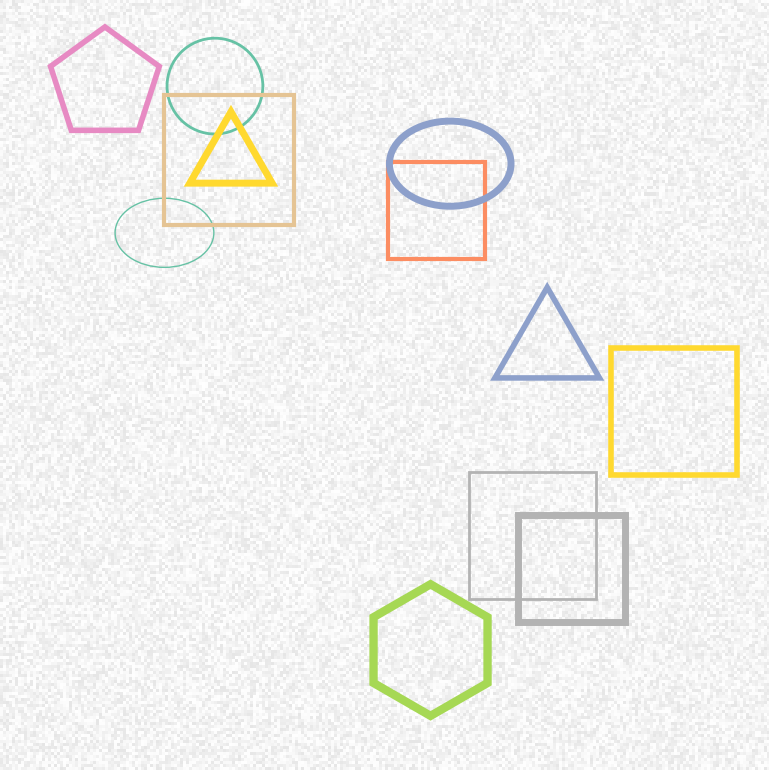[{"shape": "oval", "thickness": 0.5, "radius": 0.32, "center": [0.214, 0.698]}, {"shape": "circle", "thickness": 1, "radius": 0.31, "center": [0.279, 0.888]}, {"shape": "square", "thickness": 1.5, "radius": 0.31, "center": [0.567, 0.727]}, {"shape": "oval", "thickness": 2.5, "radius": 0.39, "center": [0.585, 0.787]}, {"shape": "triangle", "thickness": 2, "radius": 0.39, "center": [0.711, 0.548]}, {"shape": "pentagon", "thickness": 2, "radius": 0.37, "center": [0.136, 0.891]}, {"shape": "hexagon", "thickness": 3, "radius": 0.43, "center": [0.559, 0.156]}, {"shape": "square", "thickness": 2, "radius": 0.41, "center": [0.876, 0.466]}, {"shape": "triangle", "thickness": 2.5, "radius": 0.31, "center": [0.3, 0.793]}, {"shape": "square", "thickness": 1.5, "radius": 0.42, "center": [0.297, 0.792]}, {"shape": "square", "thickness": 2.5, "radius": 0.35, "center": [0.742, 0.262]}, {"shape": "square", "thickness": 1, "radius": 0.41, "center": [0.692, 0.304]}]